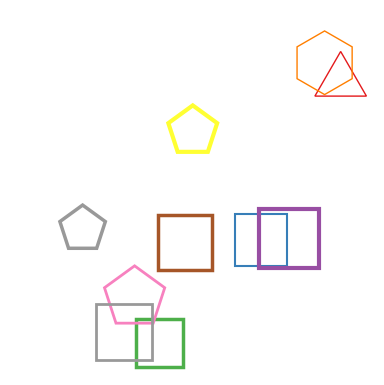[{"shape": "triangle", "thickness": 1, "radius": 0.39, "center": [0.885, 0.789]}, {"shape": "square", "thickness": 1.5, "radius": 0.34, "center": [0.678, 0.377]}, {"shape": "square", "thickness": 2.5, "radius": 0.31, "center": [0.414, 0.109]}, {"shape": "square", "thickness": 3, "radius": 0.39, "center": [0.751, 0.381]}, {"shape": "hexagon", "thickness": 1, "radius": 0.41, "center": [0.843, 0.837]}, {"shape": "pentagon", "thickness": 3, "radius": 0.33, "center": [0.501, 0.66]}, {"shape": "square", "thickness": 2.5, "radius": 0.35, "center": [0.48, 0.37]}, {"shape": "pentagon", "thickness": 2, "radius": 0.41, "center": [0.35, 0.227]}, {"shape": "square", "thickness": 2, "radius": 0.36, "center": [0.322, 0.138]}, {"shape": "pentagon", "thickness": 2.5, "radius": 0.31, "center": [0.215, 0.405]}]